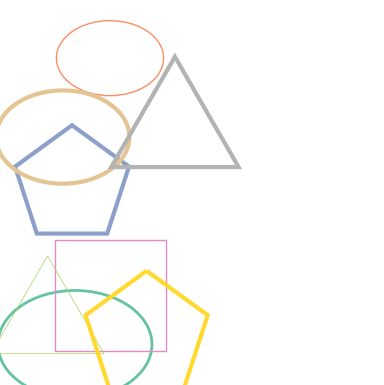[{"shape": "oval", "thickness": 2, "radius": 1.0, "center": [0.195, 0.106]}, {"shape": "oval", "thickness": 1, "radius": 0.7, "center": [0.286, 0.849]}, {"shape": "pentagon", "thickness": 3, "radius": 0.78, "center": [0.187, 0.519]}, {"shape": "square", "thickness": 1, "radius": 0.72, "center": [0.288, 0.232]}, {"shape": "triangle", "thickness": 0.5, "radius": 0.84, "center": [0.123, 0.166]}, {"shape": "pentagon", "thickness": 3, "radius": 0.83, "center": [0.381, 0.13]}, {"shape": "oval", "thickness": 3, "radius": 0.87, "center": [0.163, 0.644]}, {"shape": "triangle", "thickness": 3, "radius": 0.95, "center": [0.454, 0.661]}]